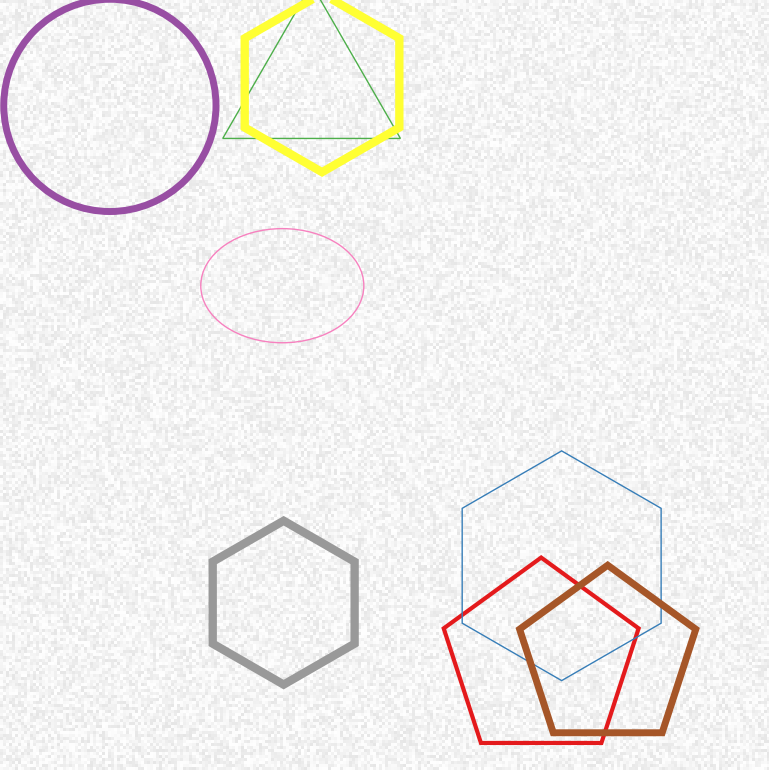[{"shape": "pentagon", "thickness": 1.5, "radius": 0.67, "center": [0.703, 0.143]}, {"shape": "hexagon", "thickness": 0.5, "radius": 0.75, "center": [0.729, 0.265]}, {"shape": "triangle", "thickness": 0.5, "radius": 0.67, "center": [0.405, 0.887]}, {"shape": "circle", "thickness": 2.5, "radius": 0.69, "center": [0.143, 0.863]}, {"shape": "hexagon", "thickness": 3, "radius": 0.58, "center": [0.418, 0.892]}, {"shape": "pentagon", "thickness": 2.5, "radius": 0.6, "center": [0.789, 0.146]}, {"shape": "oval", "thickness": 0.5, "radius": 0.53, "center": [0.367, 0.629]}, {"shape": "hexagon", "thickness": 3, "radius": 0.53, "center": [0.368, 0.217]}]